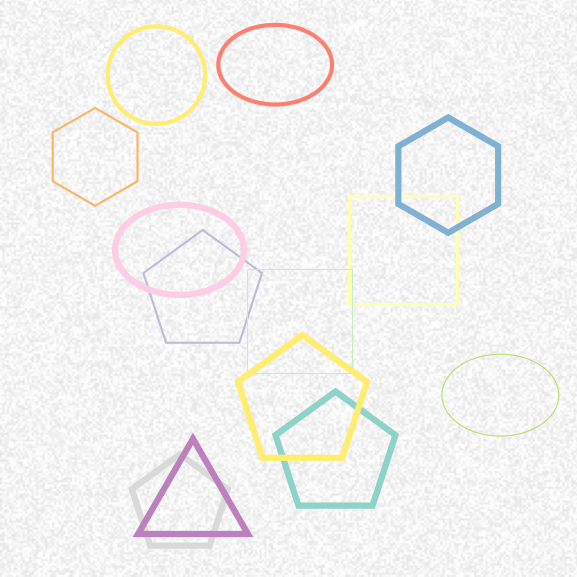[{"shape": "pentagon", "thickness": 3, "radius": 0.55, "center": [0.581, 0.212]}, {"shape": "square", "thickness": 1.5, "radius": 0.47, "center": [0.698, 0.567]}, {"shape": "pentagon", "thickness": 1, "radius": 0.54, "center": [0.351, 0.493]}, {"shape": "oval", "thickness": 2, "radius": 0.49, "center": [0.476, 0.887]}, {"shape": "hexagon", "thickness": 3, "radius": 0.5, "center": [0.776, 0.696]}, {"shape": "hexagon", "thickness": 1, "radius": 0.42, "center": [0.165, 0.728]}, {"shape": "oval", "thickness": 0.5, "radius": 0.51, "center": [0.866, 0.315]}, {"shape": "oval", "thickness": 3, "radius": 0.56, "center": [0.311, 0.566]}, {"shape": "pentagon", "thickness": 3, "radius": 0.44, "center": [0.311, 0.125]}, {"shape": "triangle", "thickness": 3, "radius": 0.55, "center": [0.334, 0.129]}, {"shape": "square", "thickness": 0.5, "radius": 0.45, "center": [0.519, 0.443]}, {"shape": "circle", "thickness": 2, "radius": 0.42, "center": [0.271, 0.869]}, {"shape": "pentagon", "thickness": 3, "radius": 0.59, "center": [0.524, 0.302]}]